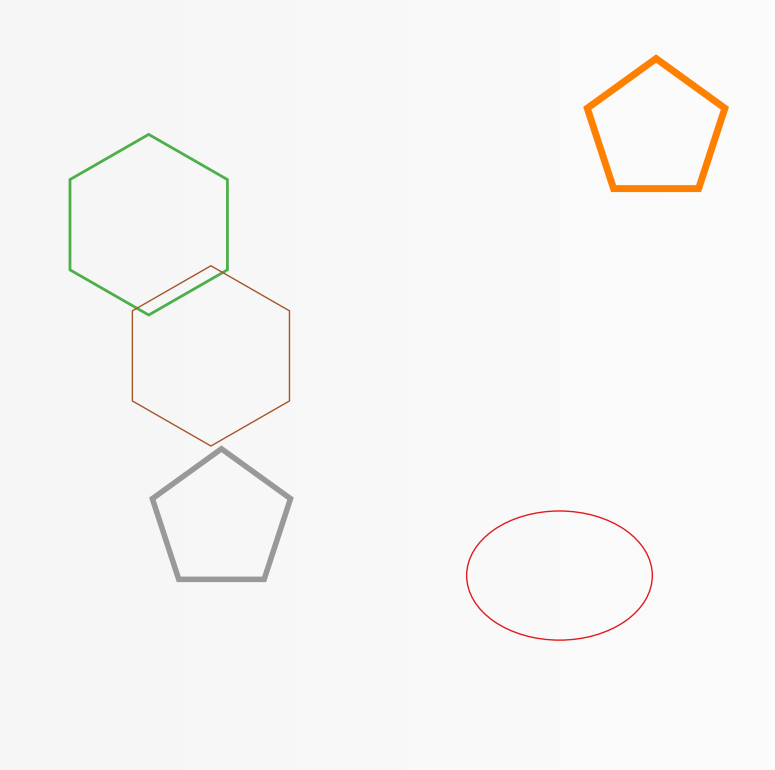[{"shape": "oval", "thickness": 0.5, "radius": 0.6, "center": [0.722, 0.253]}, {"shape": "hexagon", "thickness": 1, "radius": 0.59, "center": [0.192, 0.708]}, {"shape": "pentagon", "thickness": 2.5, "radius": 0.47, "center": [0.847, 0.831]}, {"shape": "hexagon", "thickness": 0.5, "radius": 0.59, "center": [0.272, 0.538]}, {"shape": "pentagon", "thickness": 2, "radius": 0.47, "center": [0.286, 0.323]}]